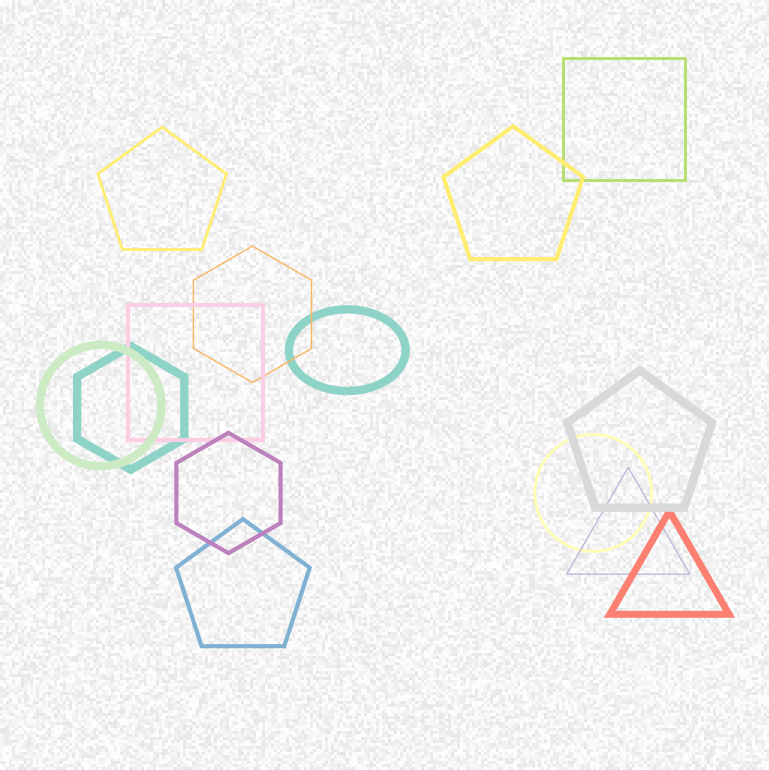[{"shape": "oval", "thickness": 3, "radius": 0.38, "center": [0.451, 0.545]}, {"shape": "hexagon", "thickness": 3, "radius": 0.4, "center": [0.17, 0.47]}, {"shape": "circle", "thickness": 1, "radius": 0.38, "center": [0.77, 0.36]}, {"shape": "triangle", "thickness": 0.5, "radius": 0.46, "center": [0.816, 0.301]}, {"shape": "triangle", "thickness": 2.5, "radius": 0.45, "center": [0.869, 0.247]}, {"shape": "pentagon", "thickness": 1.5, "radius": 0.46, "center": [0.315, 0.235]}, {"shape": "hexagon", "thickness": 0.5, "radius": 0.44, "center": [0.328, 0.592]}, {"shape": "square", "thickness": 1, "radius": 0.4, "center": [0.81, 0.846]}, {"shape": "square", "thickness": 1.5, "radius": 0.44, "center": [0.253, 0.516]}, {"shape": "pentagon", "thickness": 3, "radius": 0.49, "center": [0.831, 0.42]}, {"shape": "hexagon", "thickness": 1.5, "radius": 0.39, "center": [0.297, 0.36]}, {"shape": "circle", "thickness": 3, "radius": 0.39, "center": [0.131, 0.473]}, {"shape": "pentagon", "thickness": 1, "radius": 0.44, "center": [0.211, 0.747]}, {"shape": "pentagon", "thickness": 1.5, "radius": 0.48, "center": [0.667, 0.741]}]